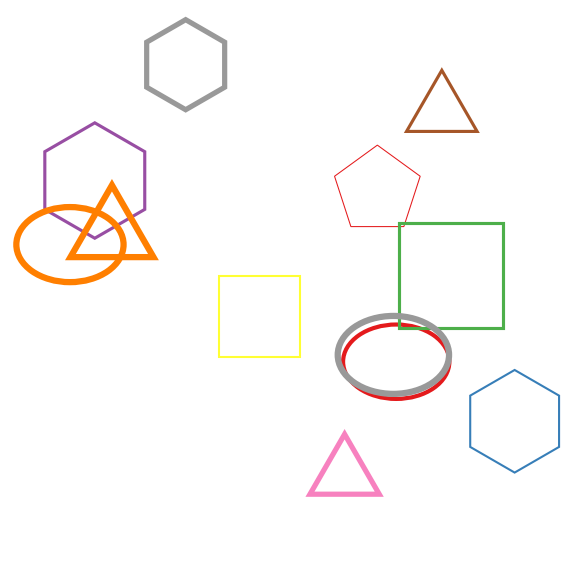[{"shape": "pentagon", "thickness": 0.5, "radius": 0.39, "center": [0.653, 0.67]}, {"shape": "oval", "thickness": 2, "radius": 0.46, "center": [0.686, 0.373]}, {"shape": "hexagon", "thickness": 1, "radius": 0.44, "center": [0.891, 0.27]}, {"shape": "square", "thickness": 1.5, "radius": 0.45, "center": [0.781, 0.522]}, {"shape": "hexagon", "thickness": 1.5, "radius": 0.5, "center": [0.164, 0.687]}, {"shape": "triangle", "thickness": 3, "radius": 0.41, "center": [0.194, 0.595]}, {"shape": "oval", "thickness": 3, "radius": 0.46, "center": [0.121, 0.576]}, {"shape": "square", "thickness": 1, "radius": 0.35, "center": [0.449, 0.452]}, {"shape": "triangle", "thickness": 1.5, "radius": 0.35, "center": [0.765, 0.807]}, {"shape": "triangle", "thickness": 2.5, "radius": 0.35, "center": [0.597, 0.178]}, {"shape": "oval", "thickness": 3, "radius": 0.48, "center": [0.681, 0.385]}, {"shape": "hexagon", "thickness": 2.5, "radius": 0.39, "center": [0.322, 0.887]}]